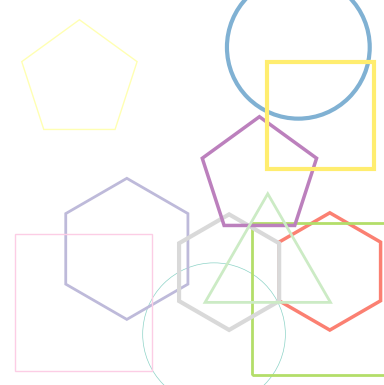[{"shape": "circle", "thickness": 0.5, "radius": 0.93, "center": [0.556, 0.132]}, {"shape": "pentagon", "thickness": 1, "radius": 0.79, "center": [0.206, 0.791]}, {"shape": "hexagon", "thickness": 2, "radius": 0.92, "center": [0.329, 0.354]}, {"shape": "hexagon", "thickness": 2.5, "radius": 0.76, "center": [0.857, 0.295]}, {"shape": "circle", "thickness": 3, "radius": 0.93, "center": [0.775, 0.877]}, {"shape": "square", "thickness": 2, "radius": 0.99, "center": [0.853, 0.224]}, {"shape": "square", "thickness": 1, "radius": 0.89, "center": [0.218, 0.215]}, {"shape": "hexagon", "thickness": 3, "radius": 0.75, "center": [0.595, 0.293]}, {"shape": "pentagon", "thickness": 2.5, "radius": 0.78, "center": [0.674, 0.541]}, {"shape": "triangle", "thickness": 2, "radius": 0.94, "center": [0.695, 0.309]}, {"shape": "square", "thickness": 3, "radius": 0.7, "center": [0.833, 0.701]}]